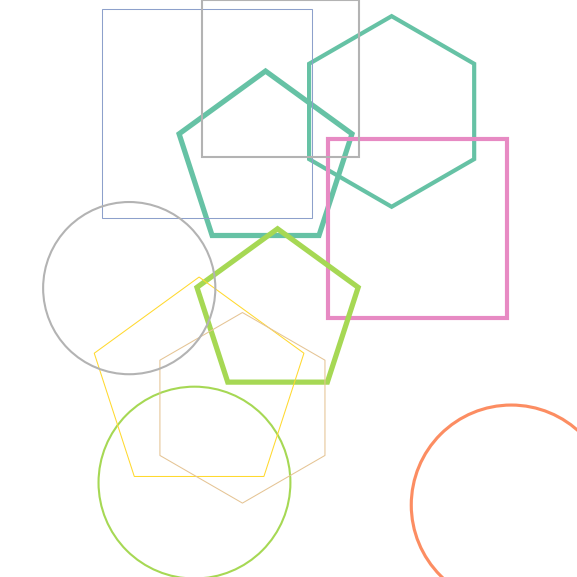[{"shape": "hexagon", "thickness": 2, "radius": 0.83, "center": [0.678, 0.806]}, {"shape": "pentagon", "thickness": 2.5, "radius": 0.79, "center": [0.46, 0.719]}, {"shape": "circle", "thickness": 1.5, "radius": 0.87, "center": [0.885, 0.125]}, {"shape": "square", "thickness": 0.5, "radius": 0.91, "center": [0.359, 0.803]}, {"shape": "square", "thickness": 2, "radius": 0.77, "center": [0.723, 0.603]}, {"shape": "circle", "thickness": 1, "radius": 0.83, "center": [0.337, 0.163]}, {"shape": "pentagon", "thickness": 2.5, "radius": 0.73, "center": [0.481, 0.456]}, {"shape": "pentagon", "thickness": 0.5, "radius": 0.95, "center": [0.345, 0.329]}, {"shape": "hexagon", "thickness": 0.5, "radius": 0.82, "center": [0.42, 0.293]}, {"shape": "circle", "thickness": 1, "radius": 0.75, "center": [0.224, 0.5]}, {"shape": "square", "thickness": 1, "radius": 0.68, "center": [0.485, 0.863]}]